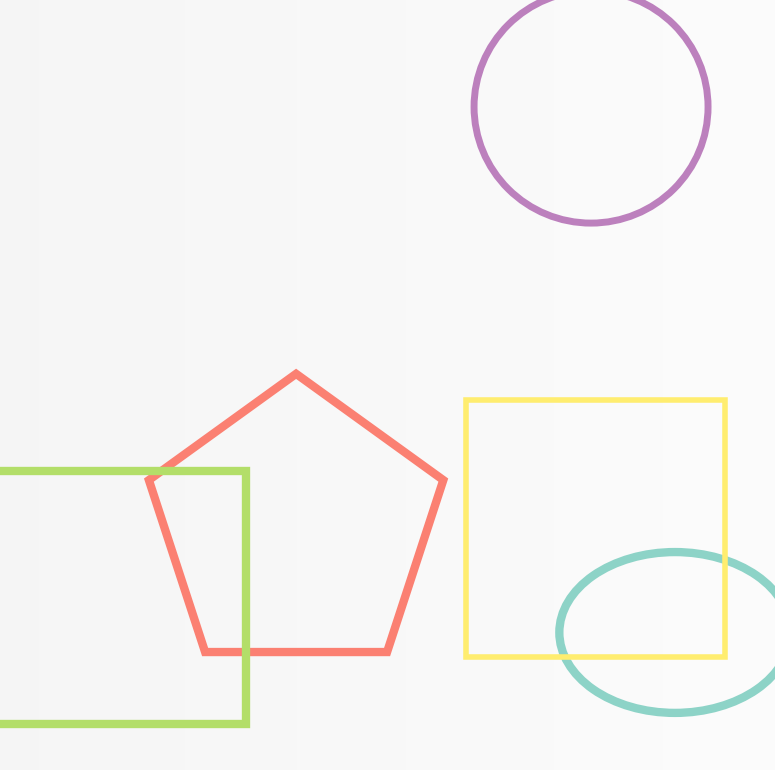[{"shape": "oval", "thickness": 3, "radius": 0.75, "center": [0.871, 0.179]}, {"shape": "pentagon", "thickness": 3, "radius": 1.0, "center": [0.382, 0.315]}, {"shape": "square", "thickness": 3, "radius": 0.82, "center": [0.154, 0.224]}, {"shape": "circle", "thickness": 2.5, "radius": 0.75, "center": [0.763, 0.861]}, {"shape": "square", "thickness": 2, "radius": 0.83, "center": [0.768, 0.314]}]